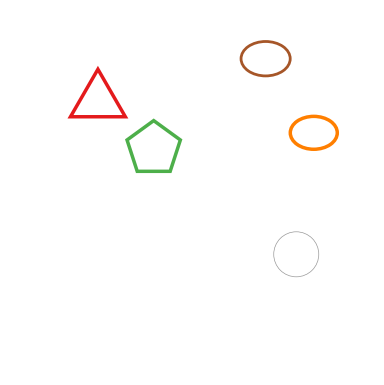[{"shape": "triangle", "thickness": 2.5, "radius": 0.41, "center": [0.254, 0.738]}, {"shape": "pentagon", "thickness": 2.5, "radius": 0.36, "center": [0.399, 0.614]}, {"shape": "oval", "thickness": 2.5, "radius": 0.31, "center": [0.815, 0.655]}, {"shape": "oval", "thickness": 2, "radius": 0.32, "center": [0.69, 0.848]}, {"shape": "circle", "thickness": 0.5, "radius": 0.29, "center": [0.769, 0.339]}]